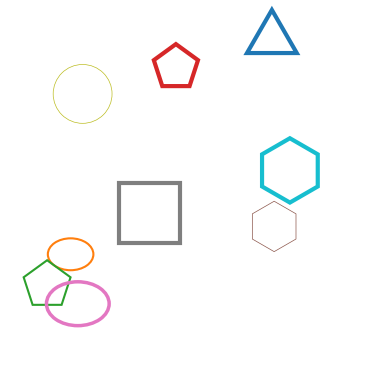[{"shape": "triangle", "thickness": 3, "radius": 0.37, "center": [0.706, 0.9]}, {"shape": "oval", "thickness": 1.5, "radius": 0.3, "center": [0.183, 0.34]}, {"shape": "pentagon", "thickness": 1.5, "radius": 0.32, "center": [0.122, 0.26]}, {"shape": "pentagon", "thickness": 3, "radius": 0.3, "center": [0.457, 0.825]}, {"shape": "hexagon", "thickness": 0.5, "radius": 0.33, "center": [0.712, 0.412]}, {"shape": "oval", "thickness": 2.5, "radius": 0.41, "center": [0.202, 0.211]}, {"shape": "square", "thickness": 3, "radius": 0.39, "center": [0.388, 0.446]}, {"shape": "circle", "thickness": 0.5, "radius": 0.38, "center": [0.215, 0.756]}, {"shape": "hexagon", "thickness": 3, "radius": 0.42, "center": [0.753, 0.557]}]